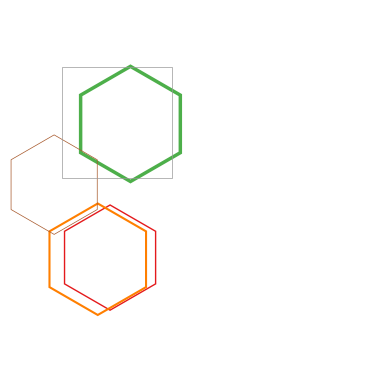[{"shape": "hexagon", "thickness": 1, "radius": 0.68, "center": [0.286, 0.331]}, {"shape": "hexagon", "thickness": 2.5, "radius": 0.75, "center": [0.339, 0.678]}, {"shape": "hexagon", "thickness": 1.5, "radius": 0.72, "center": [0.254, 0.327]}, {"shape": "hexagon", "thickness": 0.5, "radius": 0.65, "center": [0.141, 0.52]}, {"shape": "square", "thickness": 0.5, "radius": 0.72, "center": [0.303, 0.682]}]